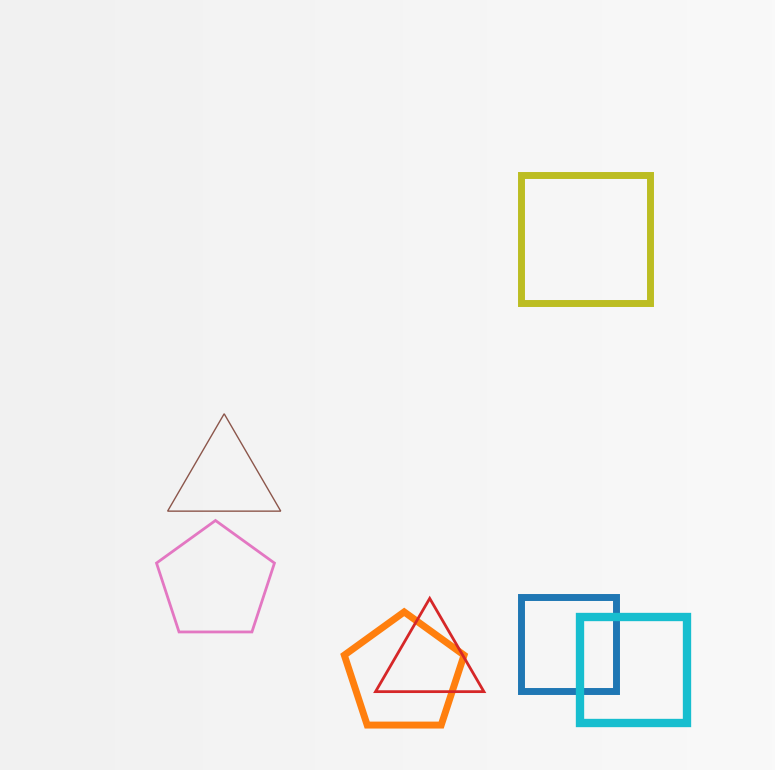[{"shape": "square", "thickness": 2.5, "radius": 0.31, "center": [0.734, 0.164]}, {"shape": "pentagon", "thickness": 2.5, "radius": 0.41, "center": [0.522, 0.124]}, {"shape": "triangle", "thickness": 1, "radius": 0.4, "center": [0.554, 0.142]}, {"shape": "triangle", "thickness": 0.5, "radius": 0.42, "center": [0.289, 0.378]}, {"shape": "pentagon", "thickness": 1, "radius": 0.4, "center": [0.278, 0.244]}, {"shape": "square", "thickness": 2.5, "radius": 0.41, "center": [0.756, 0.69]}, {"shape": "square", "thickness": 3, "radius": 0.34, "center": [0.818, 0.13]}]